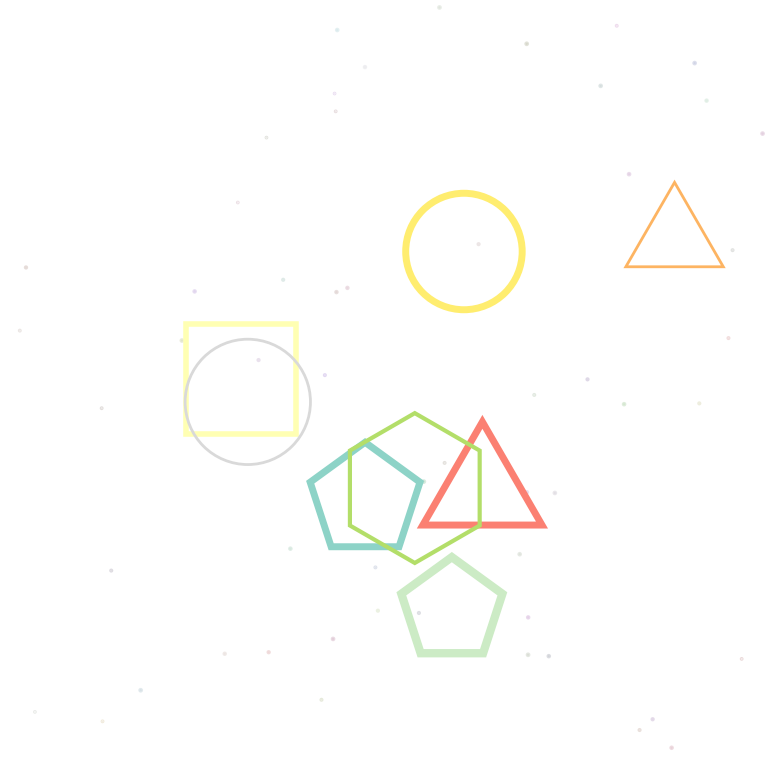[{"shape": "pentagon", "thickness": 2.5, "radius": 0.37, "center": [0.474, 0.351]}, {"shape": "square", "thickness": 2, "radius": 0.36, "center": [0.312, 0.508]}, {"shape": "triangle", "thickness": 2.5, "radius": 0.45, "center": [0.626, 0.363]}, {"shape": "triangle", "thickness": 1, "radius": 0.37, "center": [0.876, 0.69]}, {"shape": "hexagon", "thickness": 1.5, "radius": 0.49, "center": [0.539, 0.366]}, {"shape": "circle", "thickness": 1, "radius": 0.41, "center": [0.322, 0.478]}, {"shape": "pentagon", "thickness": 3, "radius": 0.35, "center": [0.587, 0.207]}, {"shape": "circle", "thickness": 2.5, "radius": 0.38, "center": [0.603, 0.673]}]